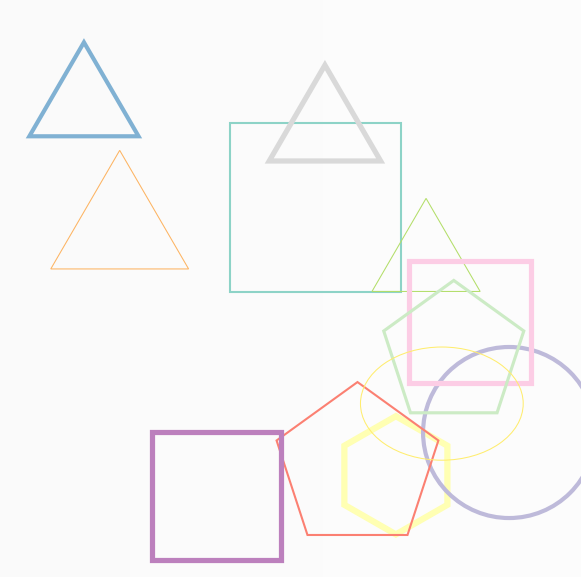[{"shape": "square", "thickness": 1, "radius": 0.73, "center": [0.543, 0.639]}, {"shape": "hexagon", "thickness": 3, "radius": 0.51, "center": [0.681, 0.176]}, {"shape": "circle", "thickness": 2, "radius": 0.74, "center": [0.876, 0.25]}, {"shape": "pentagon", "thickness": 1, "radius": 0.73, "center": [0.615, 0.191]}, {"shape": "triangle", "thickness": 2, "radius": 0.54, "center": [0.144, 0.817]}, {"shape": "triangle", "thickness": 0.5, "radius": 0.68, "center": [0.206, 0.602]}, {"shape": "triangle", "thickness": 0.5, "radius": 0.54, "center": [0.733, 0.548]}, {"shape": "square", "thickness": 2.5, "radius": 0.53, "center": [0.808, 0.441]}, {"shape": "triangle", "thickness": 2.5, "radius": 0.55, "center": [0.559, 0.776]}, {"shape": "square", "thickness": 2.5, "radius": 0.56, "center": [0.372, 0.14]}, {"shape": "pentagon", "thickness": 1.5, "radius": 0.63, "center": [0.781, 0.387]}, {"shape": "oval", "thickness": 0.5, "radius": 0.7, "center": [0.76, 0.3]}]